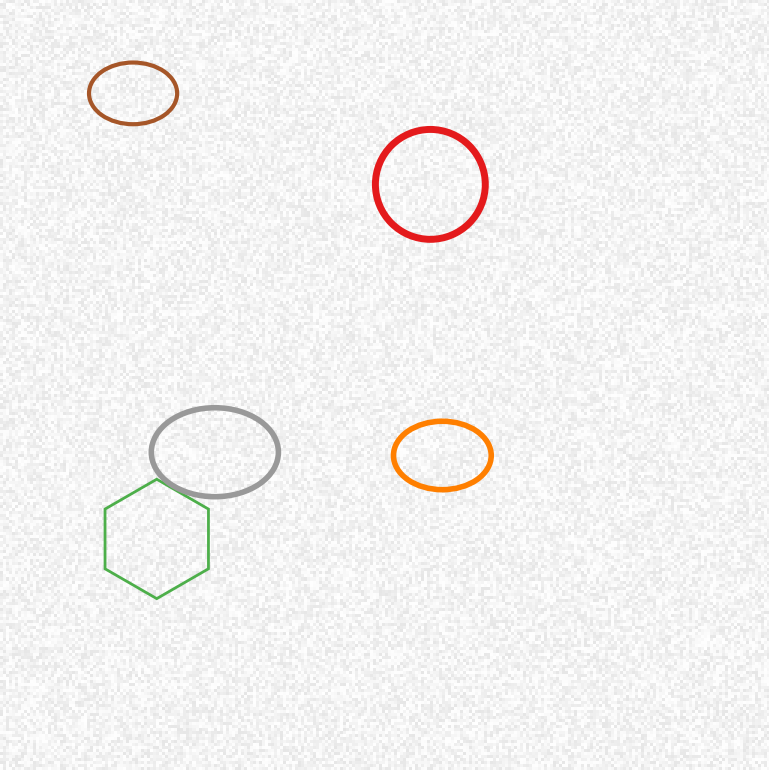[{"shape": "circle", "thickness": 2.5, "radius": 0.36, "center": [0.559, 0.761]}, {"shape": "hexagon", "thickness": 1, "radius": 0.39, "center": [0.204, 0.3]}, {"shape": "oval", "thickness": 2, "radius": 0.32, "center": [0.574, 0.408]}, {"shape": "oval", "thickness": 1.5, "radius": 0.29, "center": [0.173, 0.879]}, {"shape": "oval", "thickness": 2, "radius": 0.41, "center": [0.279, 0.413]}]